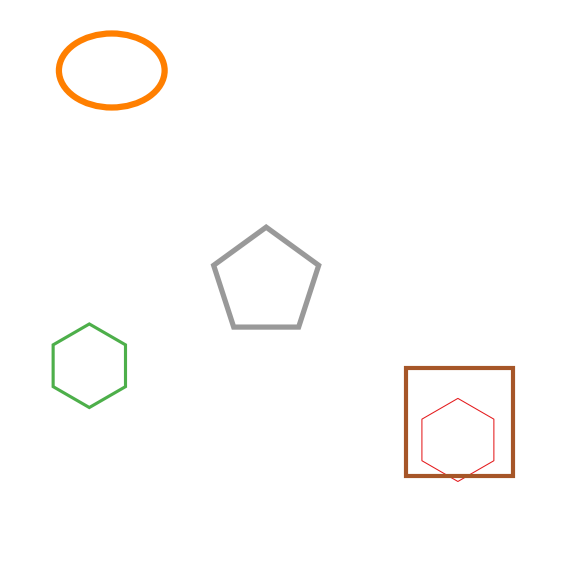[{"shape": "hexagon", "thickness": 0.5, "radius": 0.36, "center": [0.793, 0.237]}, {"shape": "hexagon", "thickness": 1.5, "radius": 0.36, "center": [0.155, 0.366]}, {"shape": "oval", "thickness": 3, "radius": 0.46, "center": [0.194, 0.877]}, {"shape": "square", "thickness": 2, "radius": 0.47, "center": [0.795, 0.269]}, {"shape": "pentagon", "thickness": 2.5, "radius": 0.48, "center": [0.461, 0.51]}]